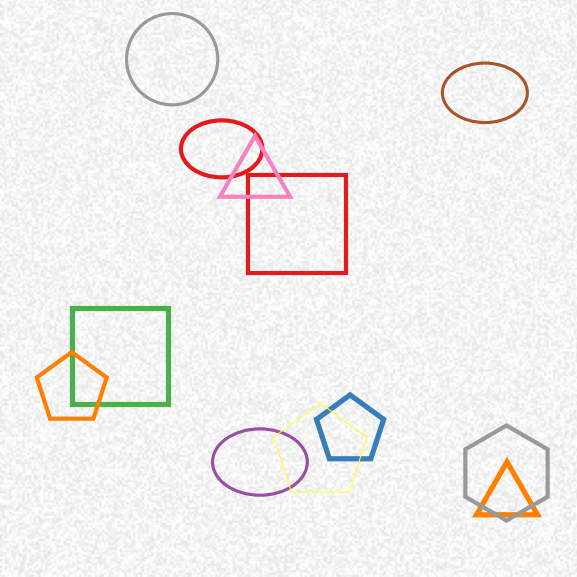[{"shape": "square", "thickness": 2, "radius": 0.42, "center": [0.515, 0.612]}, {"shape": "oval", "thickness": 2, "radius": 0.35, "center": [0.384, 0.741]}, {"shape": "pentagon", "thickness": 2.5, "radius": 0.31, "center": [0.606, 0.254]}, {"shape": "square", "thickness": 2.5, "radius": 0.41, "center": [0.208, 0.383]}, {"shape": "oval", "thickness": 1.5, "radius": 0.41, "center": [0.45, 0.199]}, {"shape": "pentagon", "thickness": 2, "radius": 0.32, "center": [0.124, 0.326]}, {"shape": "triangle", "thickness": 2.5, "radius": 0.31, "center": [0.878, 0.138]}, {"shape": "pentagon", "thickness": 0.5, "radius": 0.43, "center": [0.555, 0.216]}, {"shape": "oval", "thickness": 1.5, "radius": 0.37, "center": [0.84, 0.838]}, {"shape": "triangle", "thickness": 2, "radius": 0.35, "center": [0.442, 0.694]}, {"shape": "hexagon", "thickness": 2, "radius": 0.41, "center": [0.877, 0.18]}, {"shape": "circle", "thickness": 1.5, "radius": 0.4, "center": [0.298, 0.897]}]